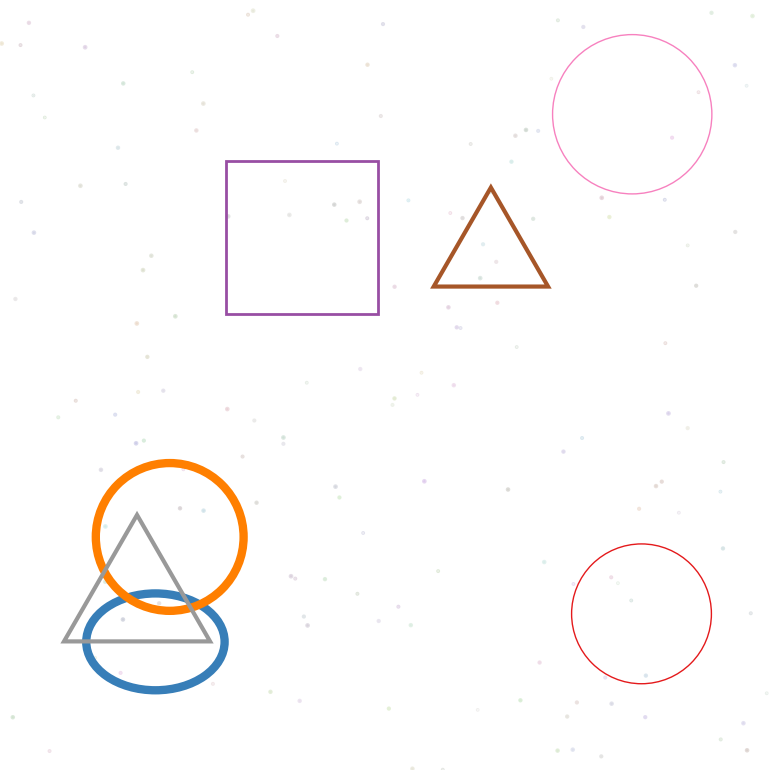[{"shape": "circle", "thickness": 0.5, "radius": 0.45, "center": [0.833, 0.203]}, {"shape": "oval", "thickness": 3, "radius": 0.45, "center": [0.202, 0.166]}, {"shape": "square", "thickness": 1, "radius": 0.5, "center": [0.392, 0.692]}, {"shape": "circle", "thickness": 3, "radius": 0.48, "center": [0.22, 0.303]}, {"shape": "triangle", "thickness": 1.5, "radius": 0.43, "center": [0.638, 0.671]}, {"shape": "circle", "thickness": 0.5, "radius": 0.52, "center": [0.821, 0.852]}, {"shape": "triangle", "thickness": 1.5, "radius": 0.55, "center": [0.178, 0.222]}]